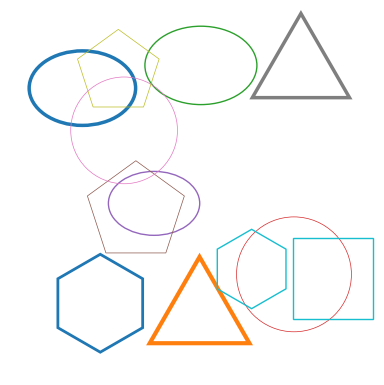[{"shape": "hexagon", "thickness": 2, "radius": 0.64, "center": [0.26, 0.212]}, {"shape": "oval", "thickness": 2.5, "radius": 0.69, "center": [0.214, 0.771]}, {"shape": "triangle", "thickness": 3, "radius": 0.75, "center": [0.518, 0.183]}, {"shape": "oval", "thickness": 1, "radius": 0.73, "center": [0.522, 0.83]}, {"shape": "circle", "thickness": 0.5, "radius": 0.75, "center": [0.764, 0.287]}, {"shape": "oval", "thickness": 1, "radius": 0.59, "center": [0.4, 0.472]}, {"shape": "pentagon", "thickness": 0.5, "radius": 0.66, "center": [0.353, 0.45]}, {"shape": "circle", "thickness": 0.5, "radius": 0.69, "center": [0.322, 0.661]}, {"shape": "triangle", "thickness": 2.5, "radius": 0.73, "center": [0.782, 0.819]}, {"shape": "pentagon", "thickness": 0.5, "radius": 0.56, "center": [0.307, 0.812]}, {"shape": "hexagon", "thickness": 1, "radius": 0.52, "center": [0.654, 0.301]}, {"shape": "square", "thickness": 1, "radius": 0.52, "center": [0.865, 0.276]}]